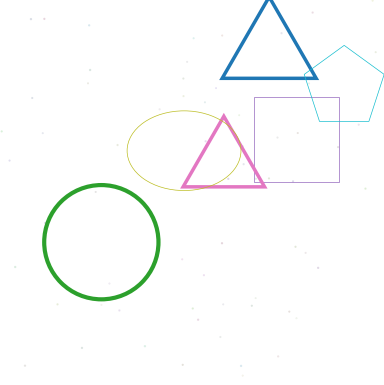[{"shape": "triangle", "thickness": 2.5, "radius": 0.7, "center": [0.699, 0.867]}, {"shape": "circle", "thickness": 3, "radius": 0.74, "center": [0.263, 0.371]}, {"shape": "square", "thickness": 0.5, "radius": 0.55, "center": [0.77, 0.638]}, {"shape": "triangle", "thickness": 2.5, "radius": 0.61, "center": [0.581, 0.576]}, {"shape": "oval", "thickness": 0.5, "radius": 0.74, "center": [0.478, 0.609]}, {"shape": "pentagon", "thickness": 0.5, "radius": 0.55, "center": [0.894, 0.773]}]